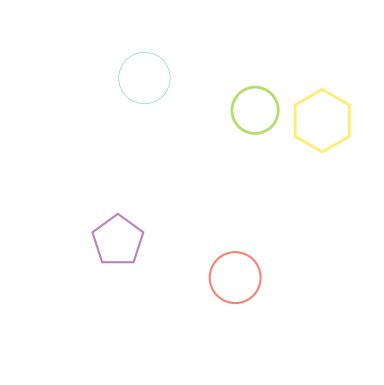[{"shape": "circle", "thickness": 0.5, "radius": 0.33, "center": [0.375, 0.797]}, {"shape": "circle", "thickness": 1.5, "radius": 0.33, "center": [0.611, 0.279]}, {"shape": "circle", "thickness": 2, "radius": 0.3, "center": [0.663, 0.713]}, {"shape": "pentagon", "thickness": 1.5, "radius": 0.35, "center": [0.306, 0.375]}, {"shape": "hexagon", "thickness": 2, "radius": 0.41, "center": [0.837, 0.687]}]